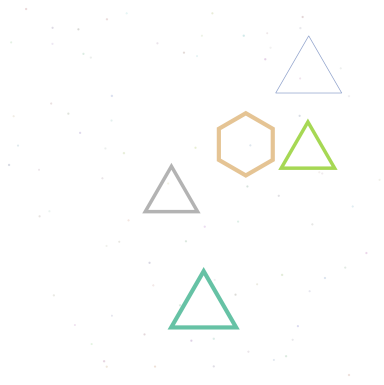[{"shape": "triangle", "thickness": 3, "radius": 0.49, "center": [0.529, 0.198]}, {"shape": "triangle", "thickness": 0.5, "radius": 0.5, "center": [0.802, 0.808]}, {"shape": "triangle", "thickness": 2.5, "radius": 0.4, "center": [0.8, 0.603]}, {"shape": "hexagon", "thickness": 3, "radius": 0.4, "center": [0.638, 0.625]}, {"shape": "triangle", "thickness": 2.5, "radius": 0.39, "center": [0.445, 0.49]}]